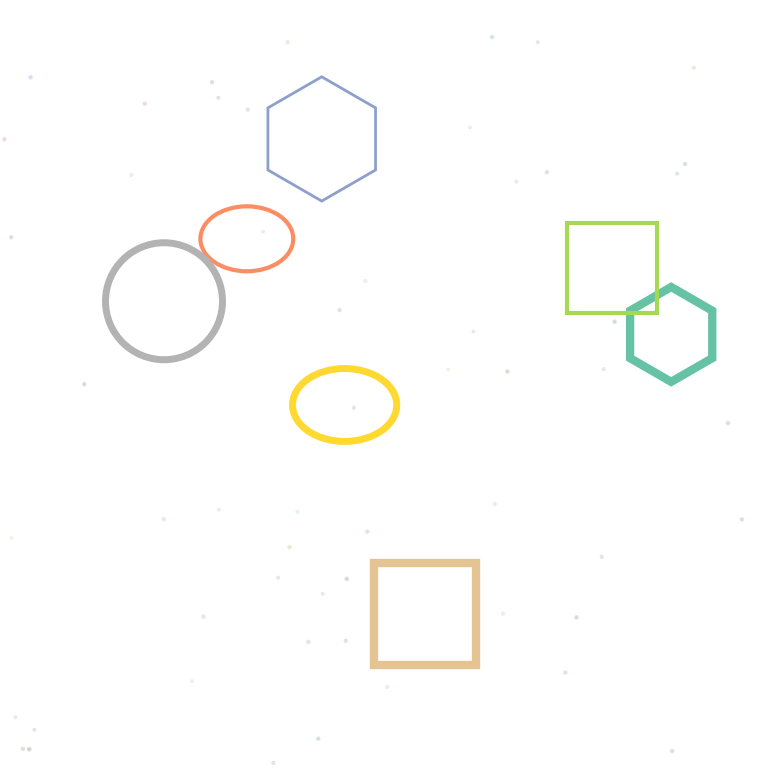[{"shape": "hexagon", "thickness": 3, "radius": 0.31, "center": [0.872, 0.566]}, {"shape": "oval", "thickness": 1.5, "radius": 0.3, "center": [0.321, 0.69]}, {"shape": "hexagon", "thickness": 1, "radius": 0.4, "center": [0.418, 0.82]}, {"shape": "square", "thickness": 1.5, "radius": 0.29, "center": [0.795, 0.652]}, {"shape": "oval", "thickness": 2.5, "radius": 0.34, "center": [0.448, 0.474]}, {"shape": "square", "thickness": 3, "radius": 0.33, "center": [0.552, 0.203]}, {"shape": "circle", "thickness": 2.5, "radius": 0.38, "center": [0.213, 0.609]}]